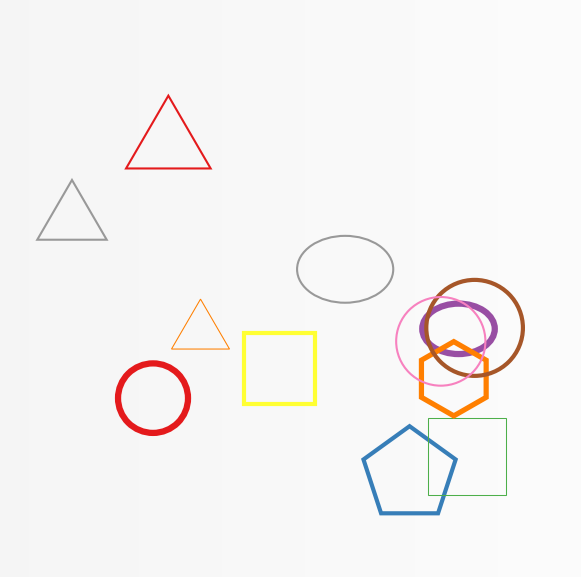[{"shape": "circle", "thickness": 3, "radius": 0.3, "center": [0.263, 0.31]}, {"shape": "triangle", "thickness": 1, "radius": 0.42, "center": [0.29, 0.749]}, {"shape": "pentagon", "thickness": 2, "radius": 0.42, "center": [0.705, 0.178]}, {"shape": "square", "thickness": 0.5, "radius": 0.34, "center": [0.804, 0.208]}, {"shape": "oval", "thickness": 3, "radius": 0.31, "center": [0.789, 0.43]}, {"shape": "hexagon", "thickness": 2.5, "radius": 0.32, "center": [0.781, 0.343]}, {"shape": "triangle", "thickness": 0.5, "radius": 0.29, "center": [0.345, 0.424]}, {"shape": "square", "thickness": 2, "radius": 0.31, "center": [0.481, 0.361]}, {"shape": "circle", "thickness": 2, "radius": 0.42, "center": [0.817, 0.431]}, {"shape": "circle", "thickness": 1, "radius": 0.38, "center": [0.758, 0.408]}, {"shape": "oval", "thickness": 1, "radius": 0.41, "center": [0.594, 0.533]}, {"shape": "triangle", "thickness": 1, "radius": 0.34, "center": [0.124, 0.619]}]